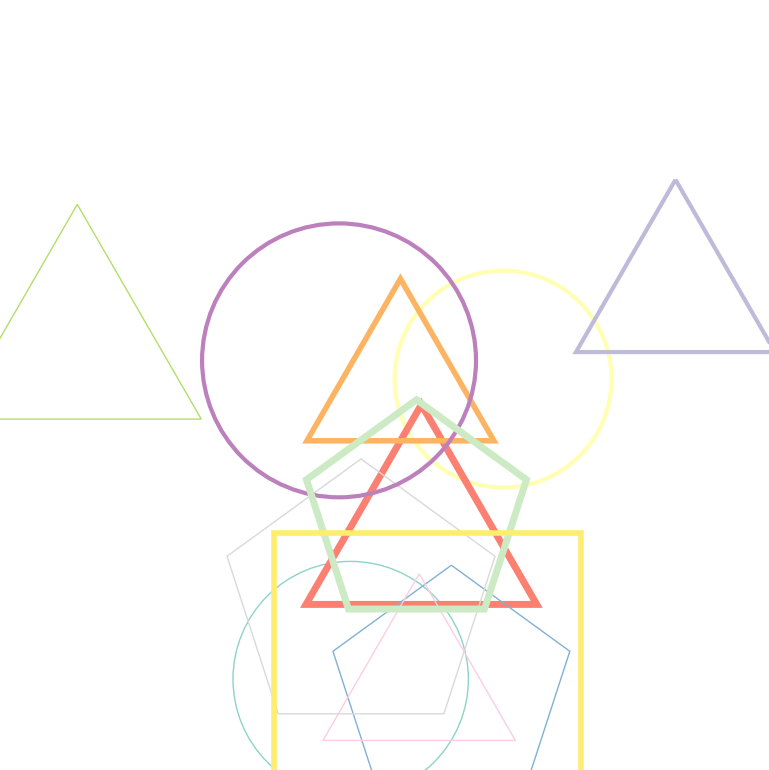[{"shape": "circle", "thickness": 0.5, "radius": 0.76, "center": [0.455, 0.118]}, {"shape": "circle", "thickness": 1.5, "radius": 0.7, "center": [0.653, 0.508]}, {"shape": "triangle", "thickness": 1.5, "radius": 0.75, "center": [0.877, 0.617]}, {"shape": "triangle", "thickness": 2.5, "radius": 0.86, "center": [0.547, 0.302]}, {"shape": "pentagon", "thickness": 0.5, "radius": 0.81, "center": [0.586, 0.104]}, {"shape": "triangle", "thickness": 2, "radius": 0.7, "center": [0.52, 0.498]}, {"shape": "triangle", "thickness": 0.5, "radius": 0.93, "center": [0.1, 0.549]}, {"shape": "triangle", "thickness": 0.5, "radius": 0.72, "center": [0.544, 0.111]}, {"shape": "pentagon", "thickness": 0.5, "radius": 0.91, "center": [0.469, 0.221]}, {"shape": "circle", "thickness": 1.5, "radius": 0.89, "center": [0.44, 0.532]}, {"shape": "pentagon", "thickness": 2.5, "radius": 0.75, "center": [0.541, 0.331]}, {"shape": "square", "thickness": 2, "radius": 0.99, "center": [0.555, 0.109]}]